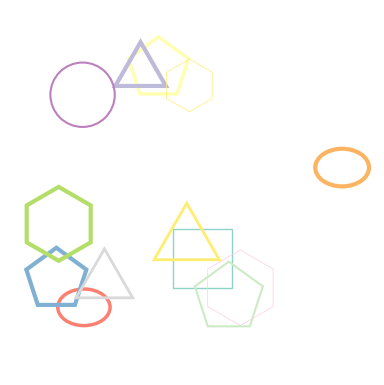[{"shape": "square", "thickness": 1, "radius": 0.38, "center": [0.525, 0.328]}, {"shape": "pentagon", "thickness": 2.5, "radius": 0.41, "center": [0.412, 0.822]}, {"shape": "triangle", "thickness": 3, "radius": 0.38, "center": [0.365, 0.815]}, {"shape": "oval", "thickness": 2.5, "radius": 0.34, "center": [0.218, 0.202]}, {"shape": "pentagon", "thickness": 3, "radius": 0.41, "center": [0.146, 0.274]}, {"shape": "oval", "thickness": 3, "radius": 0.35, "center": [0.889, 0.565]}, {"shape": "hexagon", "thickness": 3, "radius": 0.48, "center": [0.152, 0.419]}, {"shape": "hexagon", "thickness": 0.5, "radius": 0.49, "center": [0.624, 0.253]}, {"shape": "triangle", "thickness": 2, "radius": 0.42, "center": [0.271, 0.269]}, {"shape": "circle", "thickness": 1.5, "radius": 0.42, "center": [0.214, 0.754]}, {"shape": "pentagon", "thickness": 1.5, "radius": 0.46, "center": [0.594, 0.228]}, {"shape": "triangle", "thickness": 2, "radius": 0.49, "center": [0.485, 0.374]}, {"shape": "hexagon", "thickness": 0.5, "radius": 0.34, "center": [0.492, 0.778]}]